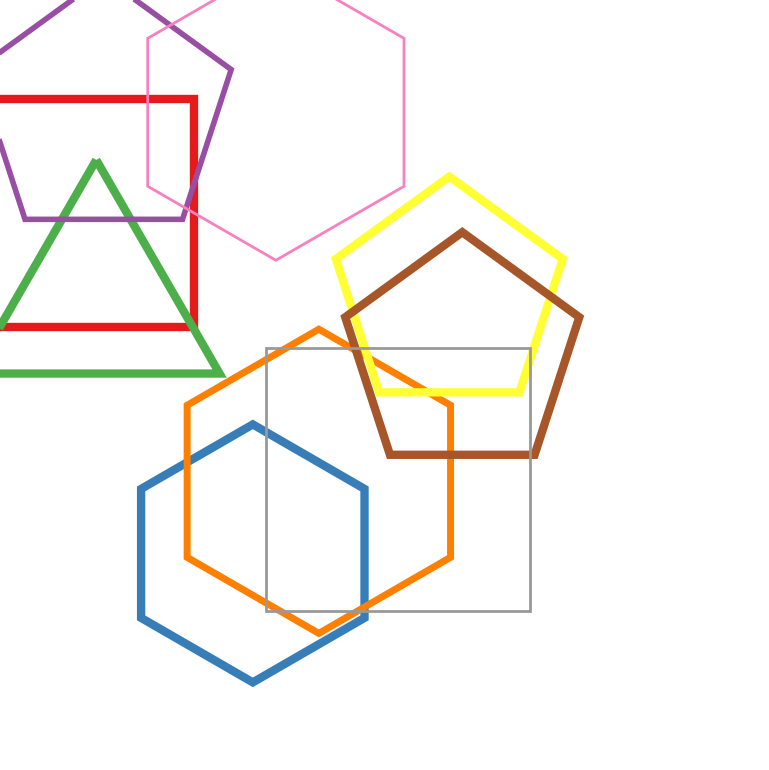[{"shape": "square", "thickness": 3, "radius": 0.74, "center": [0.104, 0.723]}, {"shape": "hexagon", "thickness": 3, "radius": 0.84, "center": [0.328, 0.281]}, {"shape": "triangle", "thickness": 3, "radius": 0.92, "center": [0.125, 0.607]}, {"shape": "pentagon", "thickness": 2, "radius": 0.87, "center": [0.135, 0.856]}, {"shape": "hexagon", "thickness": 2.5, "radius": 0.99, "center": [0.414, 0.375]}, {"shape": "pentagon", "thickness": 3, "radius": 0.77, "center": [0.583, 0.616]}, {"shape": "pentagon", "thickness": 3, "radius": 0.8, "center": [0.6, 0.539]}, {"shape": "hexagon", "thickness": 1, "radius": 0.96, "center": [0.358, 0.854]}, {"shape": "square", "thickness": 1, "radius": 0.86, "center": [0.517, 0.377]}]